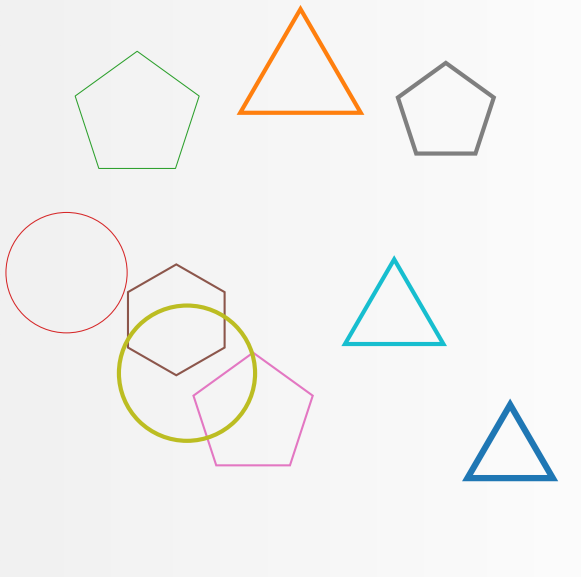[{"shape": "triangle", "thickness": 3, "radius": 0.42, "center": [0.878, 0.214]}, {"shape": "triangle", "thickness": 2, "radius": 0.6, "center": [0.517, 0.864]}, {"shape": "pentagon", "thickness": 0.5, "radius": 0.56, "center": [0.236, 0.798]}, {"shape": "circle", "thickness": 0.5, "radius": 0.52, "center": [0.114, 0.527]}, {"shape": "hexagon", "thickness": 1, "radius": 0.48, "center": [0.303, 0.445]}, {"shape": "pentagon", "thickness": 1, "radius": 0.54, "center": [0.435, 0.281]}, {"shape": "pentagon", "thickness": 2, "radius": 0.43, "center": [0.767, 0.803]}, {"shape": "circle", "thickness": 2, "radius": 0.59, "center": [0.322, 0.353]}, {"shape": "triangle", "thickness": 2, "radius": 0.49, "center": [0.678, 0.452]}]